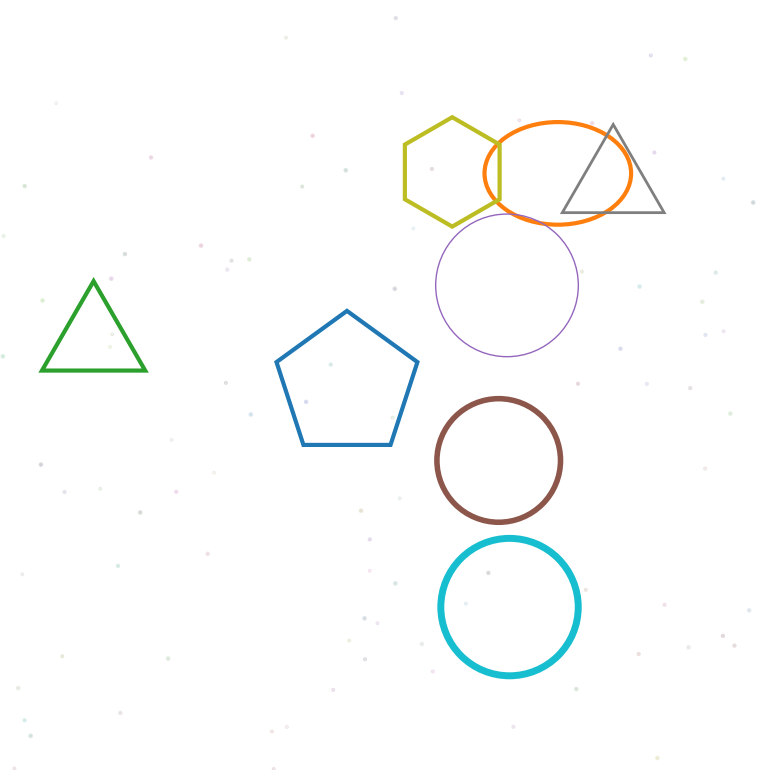[{"shape": "pentagon", "thickness": 1.5, "radius": 0.48, "center": [0.451, 0.5]}, {"shape": "oval", "thickness": 1.5, "radius": 0.48, "center": [0.724, 0.775]}, {"shape": "triangle", "thickness": 1.5, "radius": 0.39, "center": [0.122, 0.557]}, {"shape": "circle", "thickness": 0.5, "radius": 0.46, "center": [0.658, 0.629]}, {"shape": "circle", "thickness": 2, "radius": 0.4, "center": [0.648, 0.402]}, {"shape": "triangle", "thickness": 1, "radius": 0.38, "center": [0.796, 0.762]}, {"shape": "hexagon", "thickness": 1.5, "radius": 0.36, "center": [0.587, 0.777]}, {"shape": "circle", "thickness": 2.5, "radius": 0.45, "center": [0.662, 0.212]}]